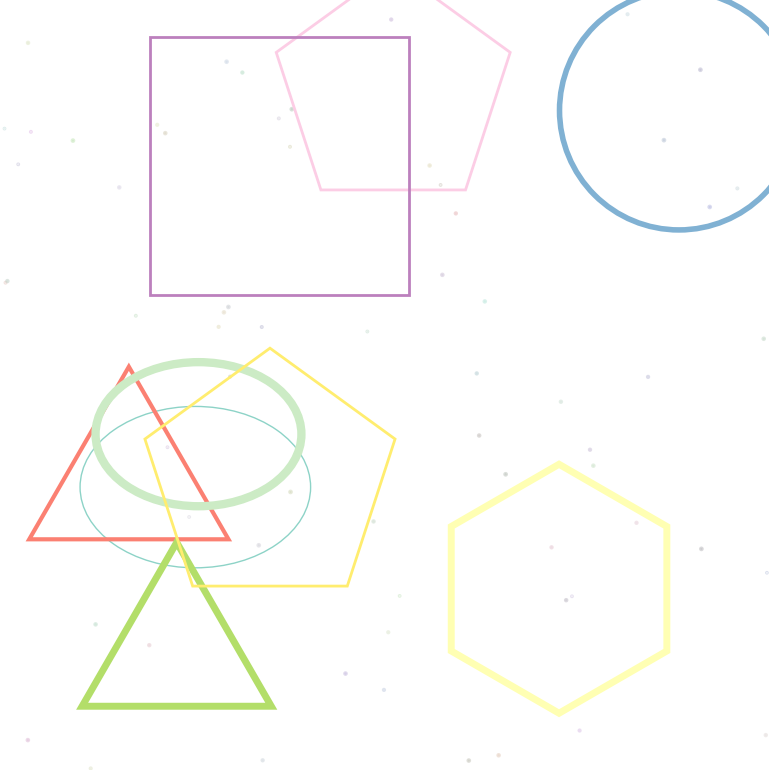[{"shape": "oval", "thickness": 0.5, "radius": 0.75, "center": [0.254, 0.367]}, {"shape": "hexagon", "thickness": 2.5, "radius": 0.81, "center": [0.726, 0.235]}, {"shape": "triangle", "thickness": 1.5, "radius": 0.75, "center": [0.167, 0.374]}, {"shape": "circle", "thickness": 2, "radius": 0.78, "center": [0.882, 0.857]}, {"shape": "triangle", "thickness": 2.5, "radius": 0.71, "center": [0.229, 0.154]}, {"shape": "pentagon", "thickness": 1, "radius": 0.8, "center": [0.511, 0.883]}, {"shape": "square", "thickness": 1, "radius": 0.84, "center": [0.363, 0.784]}, {"shape": "oval", "thickness": 3, "radius": 0.67, "center": [0.258, 0.436]}, {"shape": "pentagon", "thickness": 1, "radius": 0.85, "center": [0.351, 0.377]}]